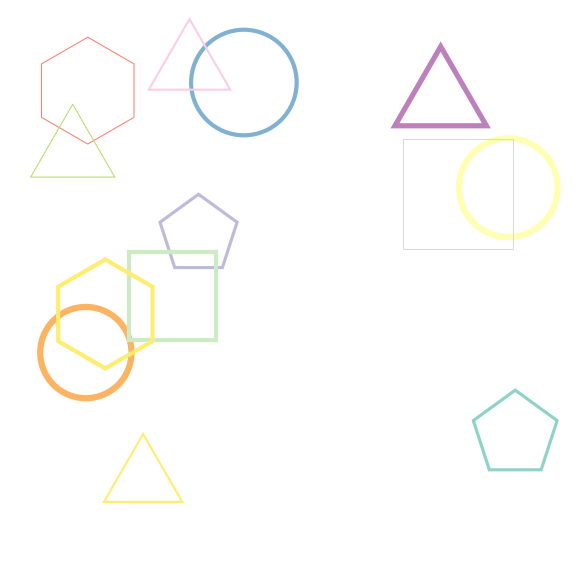[{"shape": "pentagon", "thickness": 1.5, "radius": 0.38, "center": [0.892, 0.247]}, {"shape": "circle", "thickness": 3, "radius": 0.43, "center": [0.88, 0.674]}, {"shape": "pentagon", "thickness": 1.5, "radius": 0.35, "center": [0.344, 0.593]}, {"shape": "hexagon", "thickness": 0.5, "radius": 0.46, "center": [0.152, 0.842]}, {"shape": "circle", "thickness": 2, "radius": 0.46, "center": [0.422, 0.856]}, {"shape": "circle", "thickness": 3, "radius": 0.4, "center": [0.149, 0.389]}, {"shape": "triangle", "thickness": 0.5, "radius": 0.42, "center": [0.126, 0.735]}, {"shape": "triangle", "thickness": 1, "radius": 0.41, "center": [0.328, 0.885]}, {"shape": "square", "thickness": 0.5, "radius": 0.48, "center": [0.793, 0.663]}, {"shape": "triangle", "thickness": 2.5, "radius": 0.46, "center": [0.763, 0.827]}, {"shape": "square", "thickness": 2, "radius": 0.38, "center": [0.299, 0.487]}, {"shape": "triangle", "thickness": 1, "radius": 0.39, "center": [0.248, 0.169]}, {"shape": "hexagon", "thickness": 2, "radius": 0.47, "center": [0.182, 0.456]}]